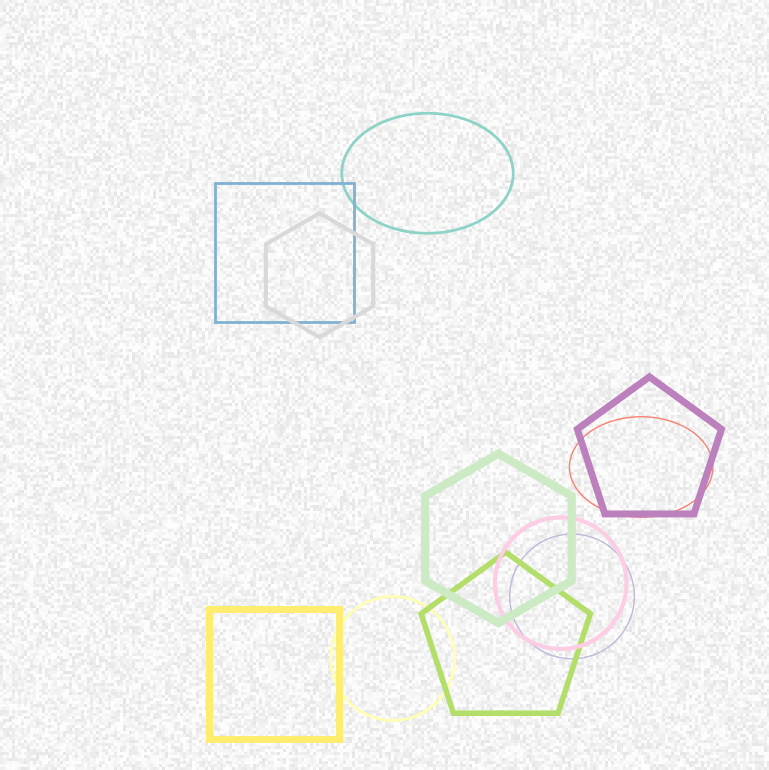[{"shape": "oval", "thickness": 1, "radius": 0.56, "center": [0.555, 0.775]}, {"shape": "circle", "thickness": 1, "radius": 0.4, "center": [0.51, 0.145]}, {"shape": "circle", "thickness": 0.5, "radius": 0.4, "center": [0.743, 0.225]}, {"shape": "oval", "thickness": 0.5, "radius": 0.47, "center": [0.833, 0.394]}, {"shape": "square", "thickness": 1, "radius": 0.45, "center": [0.369, 0.673]}, {"shape": "pentagon", "thickness": 2, "radius": 0.58, "center": [0.657, 0.167]}, {"shape": "circle", "thickness": 1.5, "radius": 0.43, "center": [0.728, 0.243]}, {"shape": "hexagon", "thickness": 1.5, "radius": 0.4, "center": [0.415, 0.643]}, {"shape": "pentagon", "thickness": 2.5, "radius": 0.49, "center": [0.843, 0.412]}, {"shape": "hexagon", "thickness": 3, "radius": 0.55, "center": [0.647, 0.301]}, {"shape": "square", "thickness": 2.5, "radius": 0.42, "center": [0.356, 0.124]}]